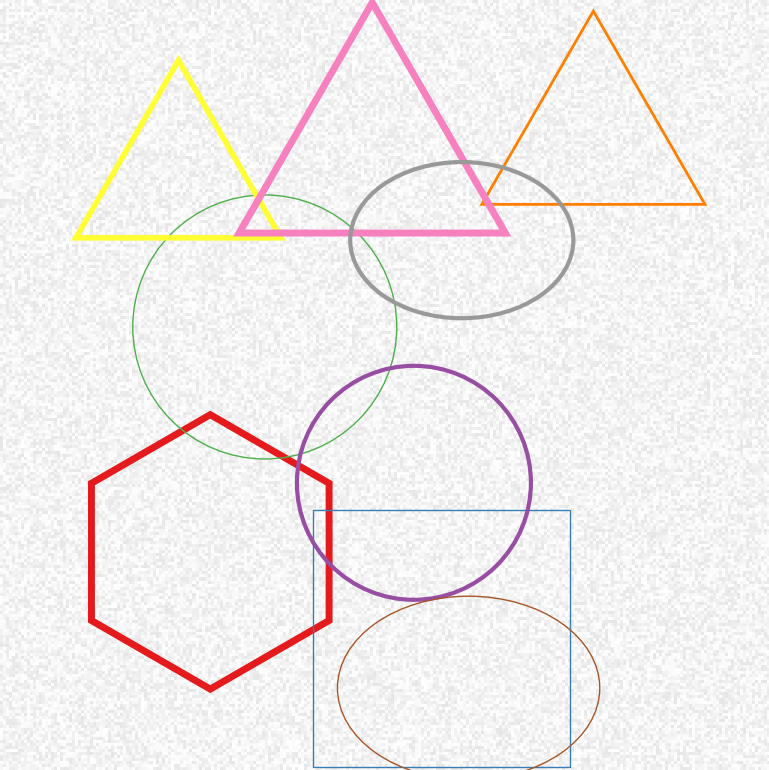[{"shape": "hexagon", "thickness": 2.5, "radius": 0.89, "center": [0.273, 0.283]}, {"shape": "square", "thickness": 0.5, "radius": 0.84, "center": [0.574, 0.171]}, {"shape": "circle", "thickness": 0.5, "radius": 0.86, "center": [0.344, 0.575]}, {"shape": "circle", "thickness": 1.5, "radius": 0.76, "center": [0.538, 0.373]}, {"shape": "triangle", "thickness": 1, "radius": 0.84, "center": [0.771, 0.818]}, {"shape": "triangle", "thickness": 2, "radius": 0.77, "center": [0.232, 0.768]}, {"shape": "oval", "thickness": 0.5, "radius": 0.85, "center": [0.609, 0.107]}, {"shape": "triangle", "thickness": 2.5, "radius": 1.0, "center": [0.483, 0.797]}, {"shape": "oval", "thickness": 1.5, "radius": 0.72, "center": [0.6, 0.688]}]